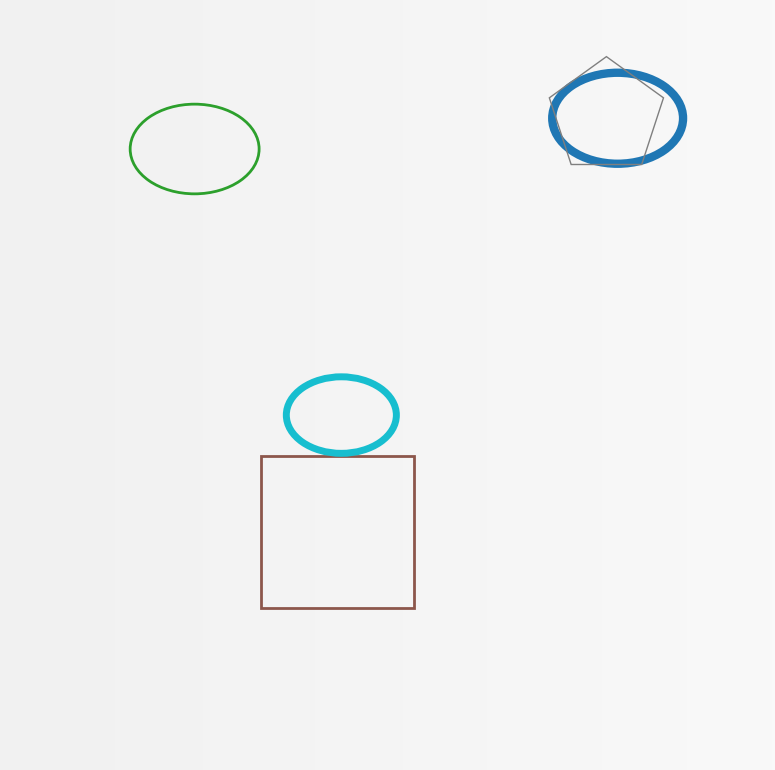[{"shape": "oval", "thickness": 3, "radius": 0.42, "center": [0.797, 0.846]}, {"shape": "oval", "thickness": 1, "radius": 0.42, "center": [0.251, 0.806]}, {"shape": "square", "thickness": 1, "radius": 0.49, "center": [0.435, 0.31]}, {"shape": "pentagon", "thickness": 0.5, "radius": 0.39, "center": [0.782, 0.849]}, {"shape": "oval", "thickness": 2.5, "radius": 0.36, "center": [0.44, 0.461]}]